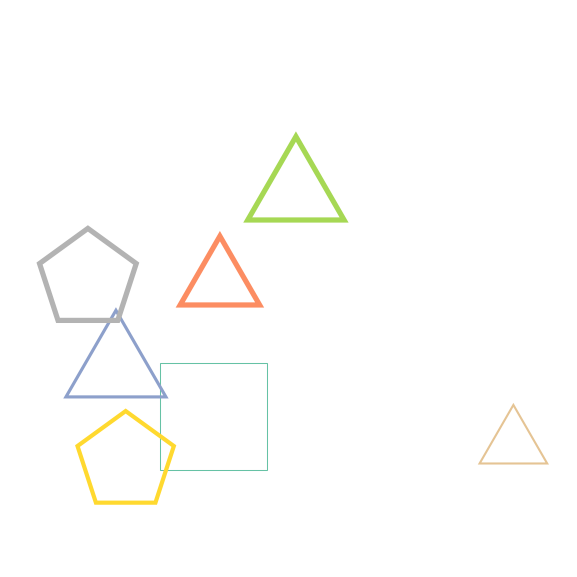[{"shape": "square", "thickness": 0.5, "radius": 0.47, "center": [0.37, 0.278]}, {"shape": "triangle", "thickness": 2.5, "radius": 0.4, "center": [0.381, 0.511]}, {"shape": "triangle", "thickness": 1.5, "radius": 0.5, "center": [0.201, 0.362]}, {"shape": "triangle", "thickness": 2.5, "radius": 0.48, "center": [0.512, 0.666]}, {"shape": "pentagon", "thickness": 2, "radius": 0.44, "center": [0.218, 0.2]}, {"shape": "triangle", "thickness": 1, "radius": 0.34, "center": [0.889, 0.23]}, {"shape": "pentagon", "thickness": 2.5, "radius": 0.44, "center": [0.152, 0.516]}]